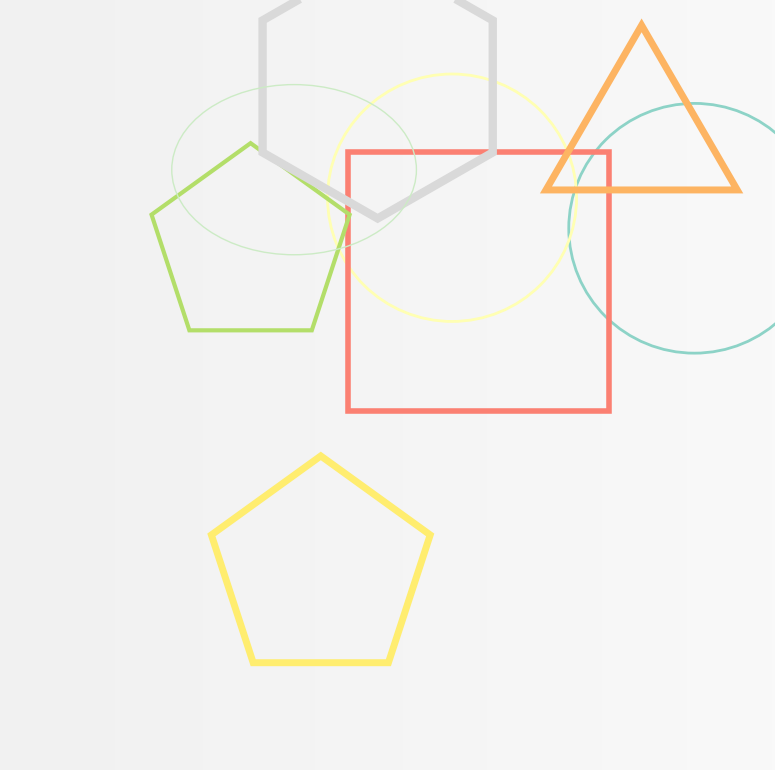[{"shape": "circle", "thickness": 1, "radius": 0.81, "center": [0.896, 0.704]}, {"shape": "circle", "thickness": 1, "radius": 0.8, "center": [0.583, 0.743]}, {"shape": "square", "thickness": 2, "radius": 0.84, "center": [0.618, 0.635]}, {"shape": "triangle", "thickness": 2.5, "radius": 0.71, "center": [0.828, 0.825]}, {"shape": "pentagon", "thickness": 1.5, "radius": 0.67, "center": [0.323, 0.68]}, {"shape": "hexagon", "thickness": 3, "radius": 0.86, "center": [0.487, 0.888]}, {"shape": "oval", "thickness": 0.5, "radius": 0.79, "center": [0.379, 0.78]}, {"shape": "pentagon", "thickness": 2.5, "radius": 0.74, "center": [0.414, 0.259]}]